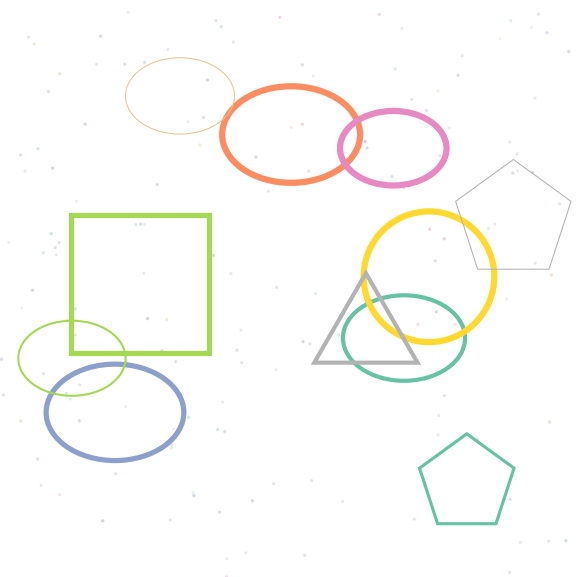[{"shape": "pentagon", "thickness": 1.5, "radius": 0.43, "center": [0.808, 0.162]}, {"shape": "oval", "thickness": 2, "radius": 0.53, "center": [0.7, 0.414]}, {"shape": "oval", "thickness": 3, "radius": 0.6, "center": [0.504, 0.766]}, {"shape": "oval", "thickness": 2.5, "radius": 0.6, "center": [0.199, 0.285]}, {"shape": "oval", "thickness": 3, "radius": 0.46, "center": [0.681, 0.742]}, {"shape": "oval", "thickness": 1, "radius": 0.46, "center": [0.125, 0.379]}, {"shape": "square", "thickness": 2.5, "radius": 0.6, "center": [0.242, 0.507]}, {"shape": "circle", "thickness": 3, "radius": 0.57, "center": [0.743, 0.52]}, {"shape": "oval", "thickness": 0.5, "radius": 0.47, "center": [0.312, 0.833]}, {"shape": "pentagon", "thickness": 0.5, "radius": 0.53, "center": [0.889, 0.618]}, {"shape": "triangle", "thickness": 2, "radius": 0.52, "center": [0.634, 0.423]}]